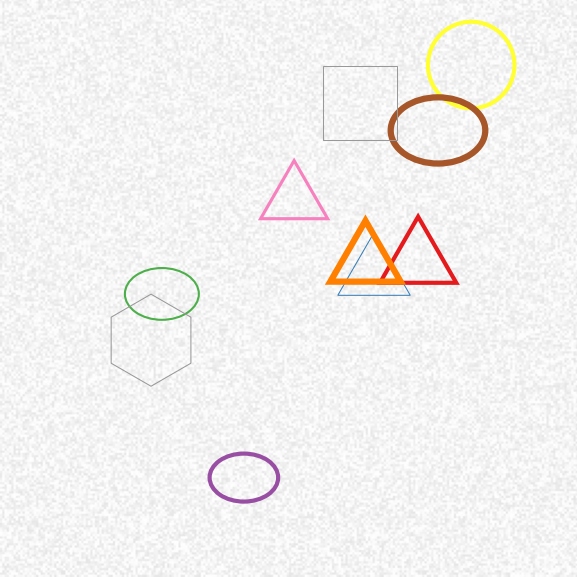[{"shape": "triangle", "thickness": 2, "radius": 0.38, "center": [0.724, 0.548]}, {"shape": "triangle", "thickness": 0.5, "radius": 0.36, "center": [0.648, 0.524]}, {"shape": "oval", "thickness": 1, "radius": 0.32, "center": [0.28, 0.49]}, {"shape": "oval", "thickness": 2, "radius": 0.3, "center": [0.422, 0.172]}, {"shape": "triangle", "thickness": 3, "radius": 0.35, "center": [0.633, 0.547]}, {"shape": "circle", "thickness": 2, "radius": 0.37, "center": [0.816, 0.887]}, {"shape": "oval", "thickness": 3, "radius": 0.41, "center": [0.758, 0.773]}, {"shape": "triangle", "thickness": 1.5, "radius": 0.34, "center": [0.509, 0.654]}, {"shape": "hexagon", "thickness": 0.5, "radius": 0.4, "center": [0.262, 0.41]}, {"shape": "square", "thickness": 0.5, "radius": 0.32, "center": [0.624, 0.821]}]